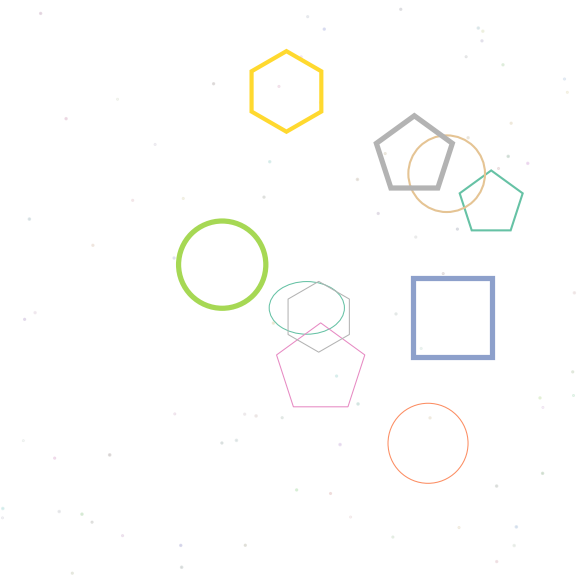[{"shape": "pentagon", "thickness": 1, "radius": 0.29, "center": [0.851, 0.647]}, {"shape": "oval", "thickness": 0.5, "radius": 0.33, "center": [0.531, 0.466]}, {"shape": "circle", "thickness": 0.5, "radius": 0.35, "center": [0.741, 0.232]}, {"shape": "square", "thickness": 2.5, "radius": 0.34, "center": [0.784, 0.449]}, {"shape": "pentagon", "thickness": 0.5, "radius": 0.4, "center": [0.555, 0.36]}, {"shape": "circle", "thickness": 2.5, "radius": 0.38, "center": [0.385, 0.541]}, {"shape": "hexagon", "thickness": 2, "radius": 0.35, "center": [0.496, 0.841]}, {"shape": "circle", "thickness": 1, "radius": 0.33, "center": [0.773, 0.698]}, {"shape": "pentagon", "thickness": 2.5, "radius": 0.35, "center": [0.717, 0.73]}, {"shape": "hexagon", "thickness": 0.5, "radius": 0.31, "center": [0.552, 0.451]}]